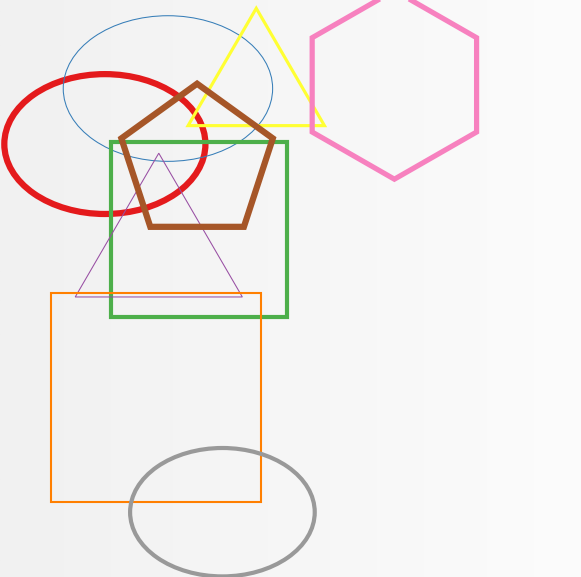[{"shape": "oval", "thickness": 3, "radius": 0.86, "center": [0.18, 0.75]}, {"shape": "oval", "thickness": 0.5, "radius": 0.9, "center": [0.289, 0.846]}, {"shape": "square", "thickness": 2, "radius": 0.76, "center": [0.342, 0.602]}, {"shape": "triangle", "thickness": 0.5, "radius": 0.83, "center": [0.273, 0.568]}, {"shape": "square", "thickness": 1, "radius": 0.91, "center": [0.269, 0.31]}, {"shape": "triangle", "thickness": 1.5, "radius": 0.68, "center": [0.441, 0.849]}, {"shape": "pentagon", "thickness": 3, "radius": 0.68, "center": [0.339, 0.717]}, {"shape": "hexagon", "thickness": 2.5, "radius": 0.82, "center": [0.679, 0.852]}, {"shape": "oval", "thickness": 2, "radius": 0.79, "center": [0.383, 0.112]}]